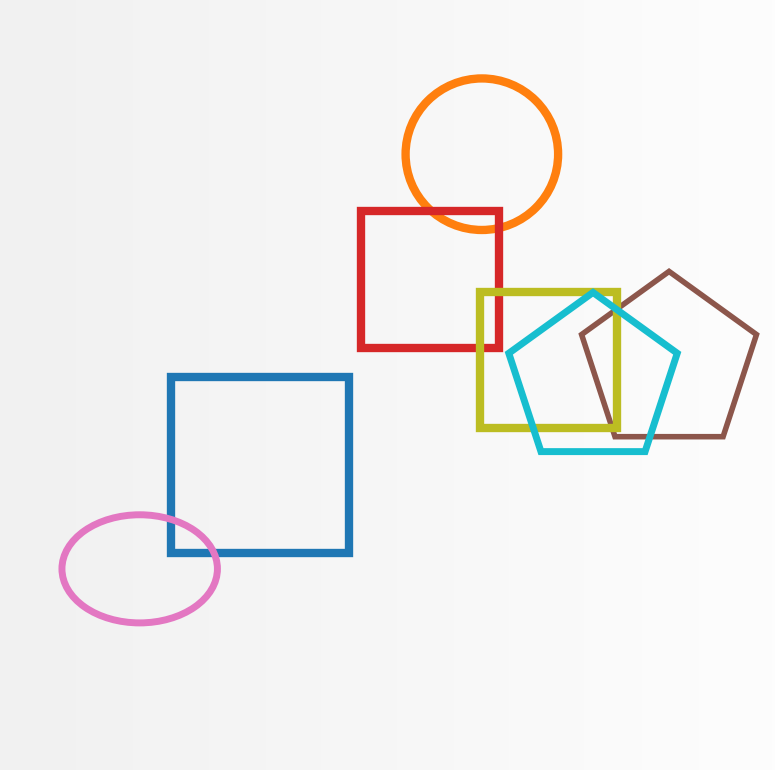[{"shape": "square", "thickness": 3, "radius": 0.57, "center": [0.336, 0.396]}, {"shape": "circle", "thickness": 3, "radius": 0.49, "center": [0.622, 0.8]}, {"shape": "square", "thickness": 3, "radius": 0.44, "center": [0.555, 0.637]}, {"shape": "pentagon", "thickness": 2, "radius": 0.59, "center": [0.863, 0.529]}, {"shape": "oval", "thickness": 2.5, "radius": 0.5, "center": [0.18, 0.261]}, {"shape": "square", "thickness": 3, "radius": 0.44, "center": [0.708, 0.533]}, {"shape": "pentagon", "thickness": 2.5, "radius": 0.57, "center": [0.765, 0.506]}]